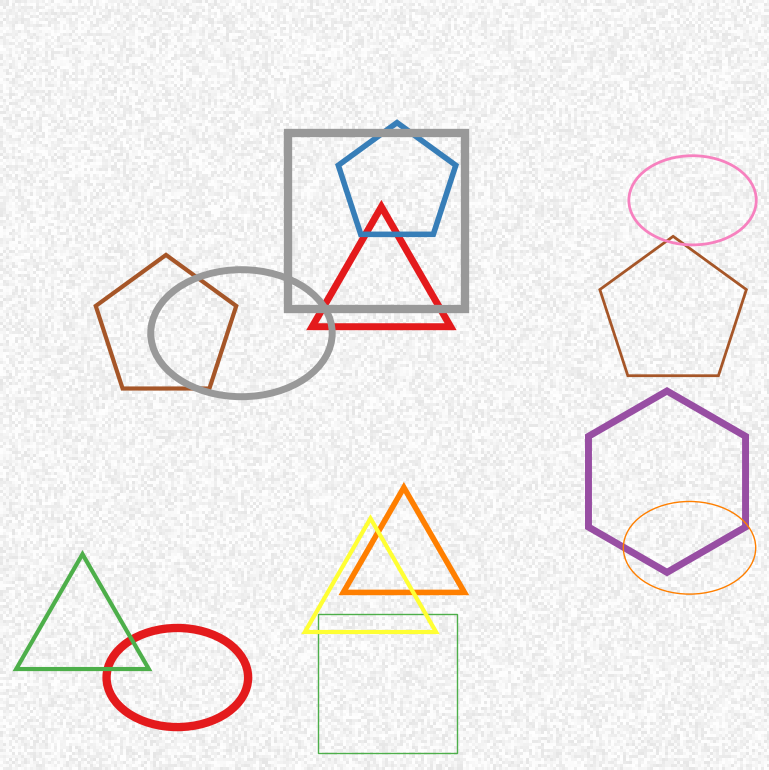[{"shape": "oval", "thickness": 3, "radius": 0.46, "center": [0.23, 0.12]}, {"shape": "triangle", "thickness": 2.5, "radius": 0.52, "center": [0.495, 0.628]}, {"shape": "pentagon", "thickness": 2, "radius": 0.4, "center": [0.516, 0.761]}, {"shape": "square", "thickness": 0.5, "radius": 0.45, "center": [0.504, 0.112]}, {"shape": "triangle", "thickness": 1.5, "radius": 0.5, "center": [0.107, 0.181]}, {"shape": "hexagon", "thickness": 2.5, "radius": 0.59, "center": [0.866, 0.374]}, {"shape": "oval", "thickness": 0.5, "radius": 0.43, "center": [0.896, 0.289]}, {"shape": "triangle", "thickness": 2, "radius": 0.45, "center": [0.524, 0.276]}, {"shape": "triangle", "thickness": 1.5, "radius": 0.49, "center": [0.481, 0.228]}, {"shape": "pentagon", "thickness": 1.5, "radius": 0.48, "center": [0.216, 0.573]}, {"shape": "pentagon", "thickness": 1, "radius": 0.5, "center": [0.874, 0.593]}, {"shape": "oval", "thickness": 1, "radius": 0.41, "center": [0.899, 0.74]}, {"shape": "oval", "thickness": 2.5, "radius": 0.59, "center": [0.314, 0.567]}, {"shape": "square", "thickness": 3, "radius": 0.57, "center": [0.489, 0.713]}]